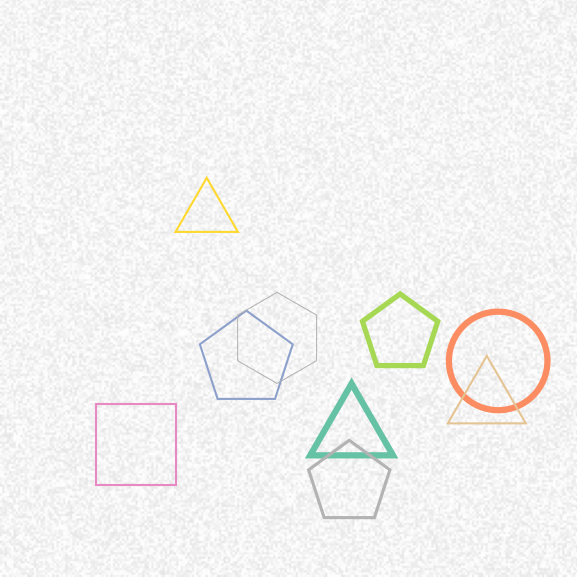[{"shape": "triangle", "thickness": 3, "radius": 0.41, "center": [0.609, 0.252]}, {"shape": "circle", "thickness": 3, "radius": 0.43, "center": [0.863, 0.374]}, {"shape": "pentagon", "thickness": 1, "radius": 0.42, "center": [0.427, 0.377]}, {"shape": "square", "thickness": 1, "radius": 0.35, "center": [0.236, 0.23]}, {"shape": "pentagon", "thickness": 2.5, "radius": 0.34, "center": [0.693, 0.422]}, {"shape": "triangle", "thickness": 1, "radius": 0.31, "center": [0.358, 0.629]}, {"shape": "triangle", "thickness": 1, "radius": 0.39, "center": [0.843, 0.305]}, {"shape": "pentagon", "thickness": 1.5, "radius": 0.37, "center": [0.605, 0.163]}, {"shape": "hexagon", "thickness": 0.5, "radius": 0.39, "center": [0.48, 0.414]}]